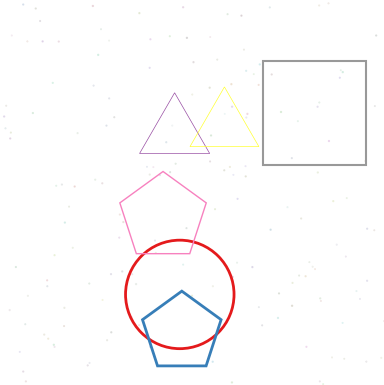[{"shape": "circle", "thickness": 2, "radius": 0.7, "center": [0.467, 0.235]}, {"shape": "pentagon", "thickness": 2, "radius": 0.54, "center": [0.472, 0.136]}, {"shape": "triangle", "thickness": 0.5, "radius": 0.53, "center": [0.454, 0.654]}, {"shape": "triangle", "thickness": 0.5, "radius": 0.52, "center": [0.583, 0.671]}, {"shape": "pentagon", "thickness": 1, "radius": 0.59, "center": [0.423, 0.437]}, {"shape": "square", "thickness": 1.5, "radius": 0.67, "center": [0.817, 0.706]}]